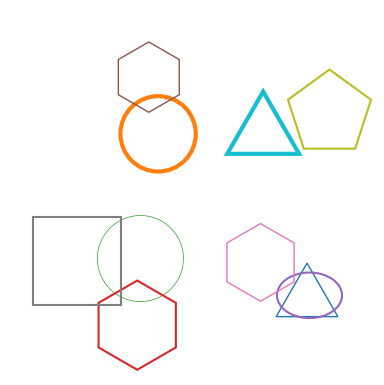[{"shape": "triangle", "thickness": 1, "radius": 0.46, "center": [0.797, 0.224]}, {"shape": "circle", "thickness": 3, "radius": 0.49, "center": [0.411, 0.652]}, {"shape": "circle", "thickness": 0.5, "radius": 0.56, "center": [0.365, 0.328]}, {"shape": "hexagon", "thickness": 1.5, "radius": 0.58, "center": [0.356, 0.155]}, {"shape": "oval", "thickness": 1.5, "radius": 0.42, "center": [0.804, 0.233]}, {"shape": "hexagon", "thickness": 1, "radius": 0.46, "center": [0.386, 0.8]}, {"shape": "hexagon", "thickness": 1, "radius": 0.5, "center": [0.677, 0.318]}, {"shape": "square", "thickness": 1.5, "radius": 0.57, "center": [0.2, 0.321]}, {"shape": "pentagon", "thickness": 1.5, "radius": 0.57, "center": [0.856, 0.706]}, {"shape": "triangle", "thickness": 3, "radius": 0.54, "center": [0.683, 0.654]}]